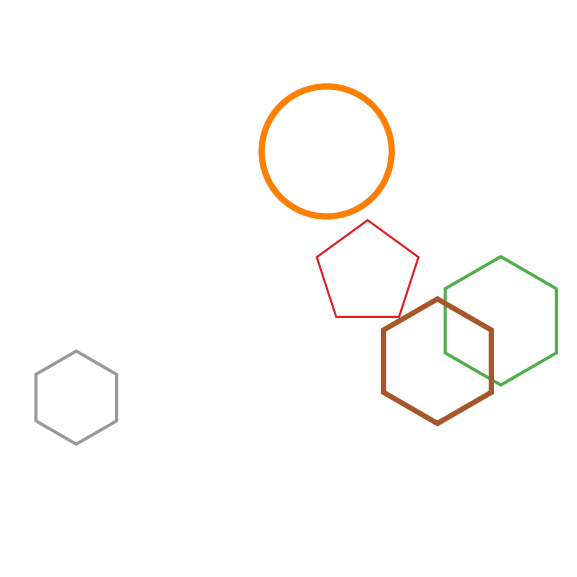[{"shape": "pentagon", "thickness": 1, "radius": 0.46, "center": [0.637, 0.525]}, {"shape": "hexagon", "thickness": 1.5, "radius": 0.56, "center": [0.867, 0.444]}, {"shape": "circle", "thickness": 3, "radius": 0.56, "center": [0.566, 0.737]}, {"shape": "hexagon", "thickness": 2.5, "radius": 0.54, "center": [0.757, 0.374]}, {"shape": "hexagon", "thickness": 1.5, "radius": 0.4, "center": [0.132, 0.311]}]